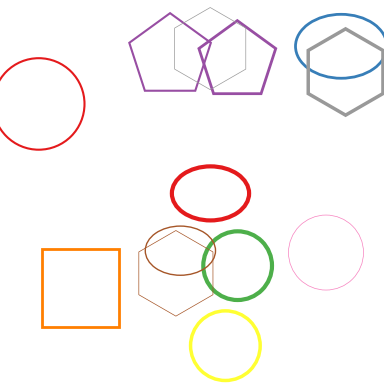[{"shape": "circle", "thickness": 1.5, "radius": 0.59, "center": [0.101, 0.73]}, {"shape": "oval", "thickness": 3, "radius": 0.5, "center": [0.547, 0.498]}, {"shape": "oval", "thickness": 2, "radius": 0.59, "center": [0.886, 0.88]}, {"shape": "circle", "thickness": 3, "radius": 0.45, "center": [0.617, 0.31]}, {"shape": "pentagon", "thickness": 1.5, "radius": 0.56, "center": [0.442, 0.854]}, {"shape": "pentagon", "thickness": 2, "radius": 0.52, "center": [0.616, 0.842]}, {"shape": "square", "thickness": 2, "radius": 0.5, "center": [0.209, 0.252]}, {"shape": "circle", "thickness": 2.5, "radius": 0.45, "center": [0.585, 0.102]}, {"shape": "oval", "thickness": 1, "radius": 0.46, "center": [0.469, 0.349]}, {"shape": "hexagon", "thickness": 0.5, "radius": 0.56, "center": [0.457, 0.29]}, {"shape": "circle", "thickness": 0.5, "radius": 0.49, "center": [0.847, 0.344]}, {"shape": "hexagon", "thickness": 2.5, "radius": 0.56, "center": [0.898, 0.813]}, {"shape": "hexagon", "thickness": 0.5, "radius": 0.53, "center": [0.546, 0.874]}]